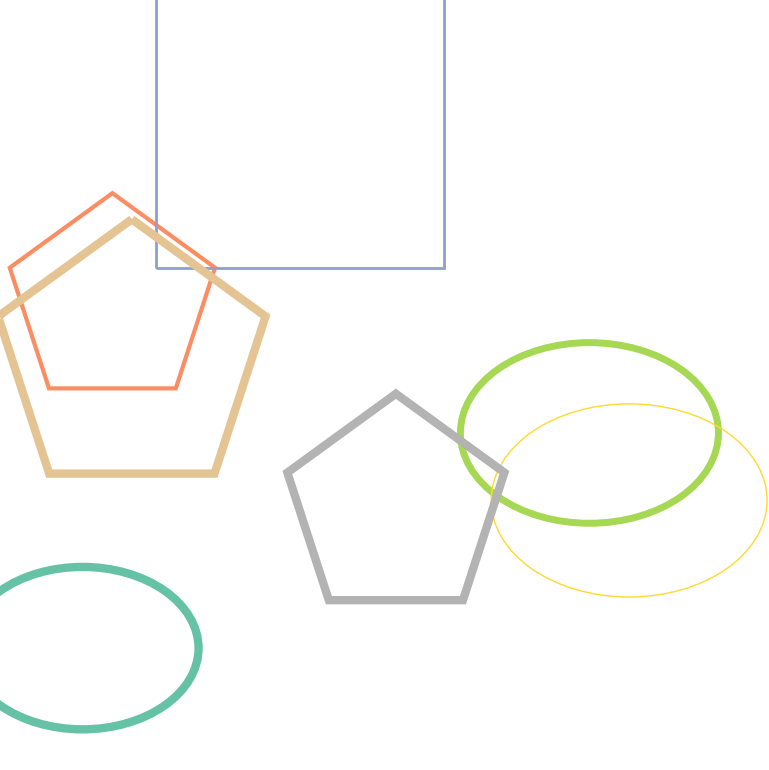[{"shape": "oval", "thickness": 3, "radius": 0.75, "center": [0.107, 0.158]}, {"shape": "pentagon", "thickness": 1.5, "radius": 0.7, "center": [0.146, 0.609]}, {"shape": "square", "thickness": 1, "radius": 0.94, "center": [0.389, 0.839]}, {"shape": "oval", "thickness": 2.5, "radius": 0.84, "center": [0.765, 0.438]}, {"shape": "oval", "thickness": 0.5, "radius": 0.9, "center": [0.817, 0.35]}, {"shape": "pentagon", "thickness": 3, "radius": 0.91, "center": [0.171, 0.533]}, {"shape": "pentagon", "thickness": 3, "radius": 0.74, "center": [0.514, 0.34]}]